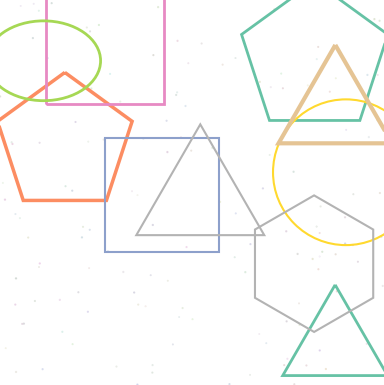[{"shape": "pentagon", "thickness": 2, "radius": 1.0, "center": [0.817, 0.849]}, {"shape": "triangle", "thickness": 2, "radius": 0.79, "center": [0.87, 0.103]}, {"shape": "pentagon", "thickness": 2.5, "radius": 0.92, "center": [0.168, 0.628]}, {"shape": "square", "thickness": 1.5, "radius": 0.74, "center": [0.421, 0.493]}, {"shape": "square", "thickness": 2, "radius": 0.77, "center": [0.273, 0.885]}, {"shape": "oval", "thickness": 2, "radius": 0.74, "center": [0.113, 0.842]}, {"shape": "circle", "thickness": 1.5, "radius": 0.95, "center": [0.898, 0.553]}, {"shape": "triangle", "thickness": 3, "radius": 0.85, "center": [0.871, 0.713]}, {"shape": "hexagon", "thickness": 1.5, "radius": 0.89, "center": [0.816, 0.315]}, {"shape": "triangle", "thickness": 1.5, "radius": 0.96, "center": [0.52, 0.485]}]